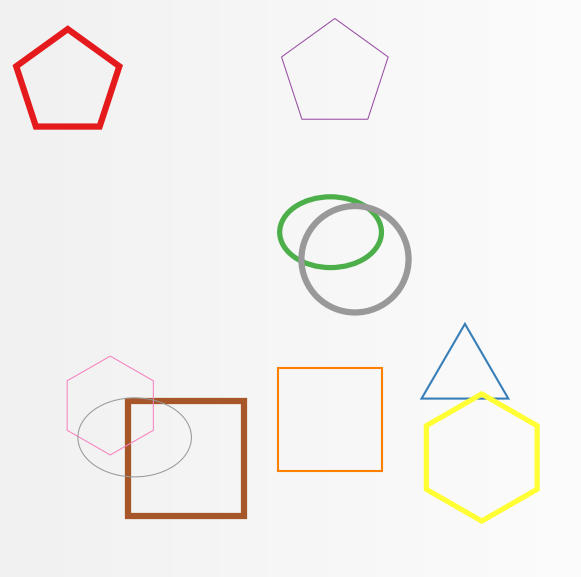[{"shape": "pentagon", "thickness": 3, "radius": 0.47, "center": [0.117, 0.855]}, {"shape": "triangle", "thickness": 1, "radius": 0.43, "center": [0.8, 0.352]}, {"shape": "oval", "thickness": 2.5, "radius": 0.44, "center": [0.569, 0.597]}, {"shape": "pentagon", "thickness": 0.5, "radius": 0.48, "center": [0.576, 0.871]}, {"shape": "square", "thickness": 1, "radius": 0.44, "center": [0.568, 0.273]}, {"shape": "hexagon", "thickness": 2.5, "radius": 0.55, "center": [0.829, 0.207]}, {"shape": "square", "thickness": 3, "radius": 0.5, "center": [0.32, 0.205]}, {"shape": "hexagon", "thickness": 0.5, "radius": 0.43, "center": [0.19, 0.297]}, {"shape": "circle", "thickness": 3, "radius": 0.46, "center": [0.611, 0.55]}, {"shape": "oval", "thickness": 0.5, "radius": 0.49, "center": [0.232, 0.242]}]